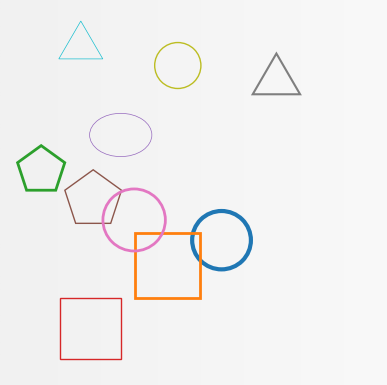[{"shape": "circle", "thickness": 3, "radius": 0.38, "center": [0.572, 0.376]}, {"shape": "square", "thickness": 2, "radius": 0.42, "center": [0.431, 0.309]}, {"shape": "pentagon", "thickness": 2, "radius": 0.32, "center": [0.106, 0.558]}, {"shape": "square", "thickness": 1, "radius": 0.4, "center": [0.233, 0.147]}, {"shape": "oval", "thickness": 0.5, "radius": 0.4, "center": [0.312, 0.649]}, {"shape": "pentagon", "thickness": 1, "radius": 0.38, "center": [0.24, 0.482]}, {"shape": "circle", "thickness": 2, "radius": 0.4, "center": [0.346, 0.429]}, {"shape": "triangle", "thickness": 1.5, "radius": 0.35, "center": [0.713, 0.79]}, {"shape": "circle", "thickness": 1, "radius": 0.3, "center": [0.459, 0.83]}, {"shape": "triangle", "thickness": 0.5, "radius": 0.33, "center": [0.209, 0.88]}]